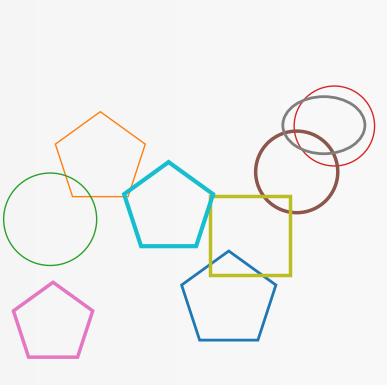[{"shape": "pentagon", "thickness": 2, "radius": 0.64, "center": [0.59, 0.22]}, {"shape": "pentagon", "thickness": 1, "radius": 0.61, "center": [0.259, 0.588]}, {"shape": "circle", "thickness": 1, "radius": 0.6, "center": [0.129, 0.43]}, {"shape": "circle", "thickness": 1, "radius": 0.52, "center": [0.863, 0.673]}, {"shape": "circle", "thickness": 2.5, "radius": 0.53, "center": [0.766, 0.554]}, {"shape": "pentagon", "thickness": 2.5, "radius": 0.54, "center": [0.137, 0.159]}, {"shape": "oval", "thickness": 2, "radius": 0.53, "center": [0.836, 0.675]}, {"shape": "square", "thickness": 2.5, "radius": 0.52, "center": [0.646, 0.388]}, {"shape": "pentagon", "thickness": 3, "radius": 0.6, "center": [0.435, 0.458]}]